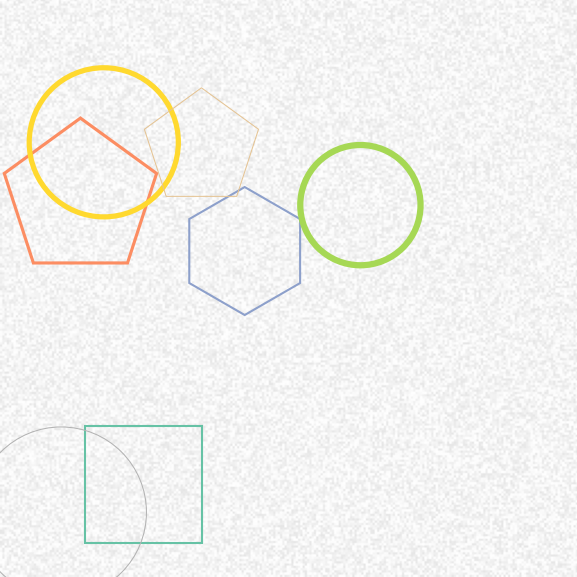[{"shape": "square", "thickness": 1, "radius": 0.5, "center": [0.249, 0.16]}, {"shape": "pentagon", "thickness": 1.5, "radius": 0.69, "center": [0.139, 0.656]}, {"shape": "hexagon", "thickness": 1, "radius": 0.55, "center": [0.424, 0.564]}, {"shape": "circle", "thickness": 3, "radius": 0.52, "center": [0.624, 0.644]}, {"shape": "circle", "thickness": 2.5, "radius": 0.65, "center": [0.18, 0.753]}, {"shape": "pentagon", "thickness": 0.5, "radius": 0.52, "center": [0.349, 0.743]}, {"shape": "circle", "thickness": 0.5, "radius": 0.74, "center": [0.106, 0.112]}]